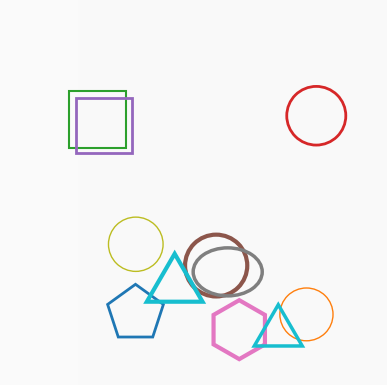[{"shape": "pentagon", "thickness": 2, "radius": 0.38, "center": [0.35, 0.186]}, {"shape": "circle", "thickness": 1, "radius": 0.34, "center": [0.791, 0.183]}, {"shape": "square", "thickness": 1.5, "radius": 0.37, "center": [0.251, 0.69]}, {"shape": "circle", "thickness": 2, "radius": 0.38, "center": [0.816, 0.699]}, {"shape": "square", "thickness": 2, "radius": 0.36, "center": [0.269, 0.674]}, {"shape": "circle", "thickness": 3, "radius": 0.4, "center": [0.558, 0.31]}, {"shape": "hexagon", "thickness": 3, "radius": 0.38, "center": [0.617, 0.144]}, {"shape": "oval", "thickness": 2.5, "radius": 0.45, "center": [0.588, 0.294]}, {"shape": "circle", "thickness": 1, "radius": 0.35, "center": [0.35, 0.366]}, {"shape": "triangle", "thickness": 2.5, "radius": 0.36, "center": [0.718, 0.137]}, {"shape": "triangle", "thickness": 3, "radius": 0.41, "center": [0.451, 0.258]}]